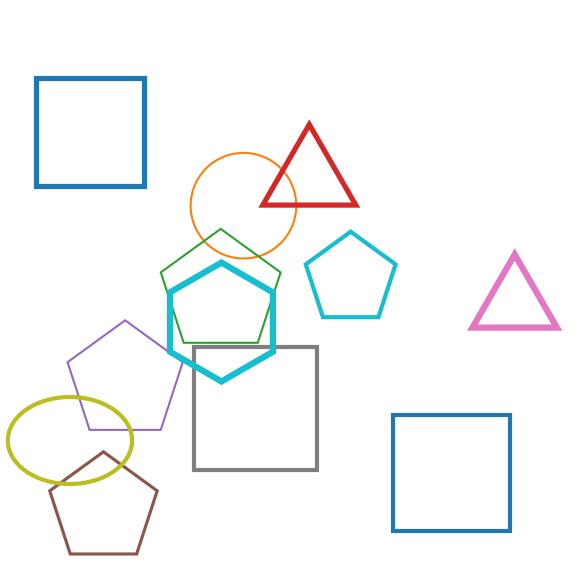[{"shape": "square", "thickness": 2, "radius": 0.51, "center": [0.782, 0.18]}, {"shape": "square", "thickness": 2.5, "radius": 0.47, "center": [0.156, 0.77]}, {"shape": "circle", "thickness": 1, "radius": 0.46, "center": [0.422, 0.643]}, {"shape": "pentagon", "thickness": 1, "radius": 0.55, "center": [0.382, 0.494]}, {"shape": "triangle", "thickness": 2.5, "radius": 0.47, "center": [0.536, 0.691]}, {"shape": "pentagon", "thickness": 1, "radius": 0.52, "center": [0.217, 0.34]}, {"shape": "pentagon", "thickness": 1.5, "radius": 0.49, "center": [0.179, 0.119]}, {"shape": "triangle", "thickness": 3, "radius": 0.42, "center": [0.891, 0.474]}, {"shape": "square", "thickness": 2, "radius": 0.54, "center": [0.442, 0.292]}, {"shape": "oval", "thickness": 2, "radius": 0.54, "center": [0.121, 0.236]}, {"shape": "pentagon", "thickness": 2, "radius": 0.41, "center": [0.607, 0.516]}, {"shape": "hexagon", "thickness": 3, "radius": 0.51, "center": [0.383, 0.441]}]